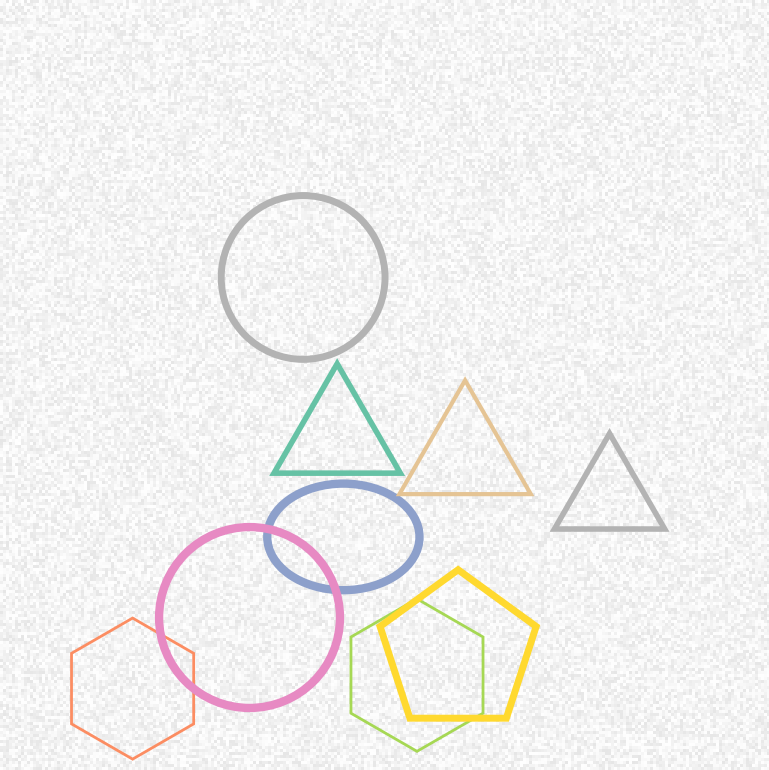[{"shape": "triangle", "thickness": 2, "radius": 0.47, "center": [0.438, 0.433]}, {"shape": "hexagon", "thickness": 1, "radius": 0.46, "center": [0.172, 0.106]}, {"shape": "oval", "thickness": 3, "radius": 0.49, "center": [0.446, 0.303]}, {"shape": "circle", "thickness": 3, "radius": 0.59, "center": [0.324, 0.198]}, {"shape": "hexagon", "thickness": 1, "radius": 0.5, "center": [0.542, 0.123]}, {"shape": "pentagon", "thickness": 2.5, "radius": 0.53, "center": [0.595, 0.153]}, {"shape": "triangle", "thickness": 1.5, "radius": 0.49, "center": [0.604, 0.408]}, {"shape": "circle", "thickness": 2.5, "radius": 0.53, "center": [0.394, 0.64]}, {"shape": "triangle", "thickness": 2, "radius": 0.41, "center": [0.792, 0.354]}]